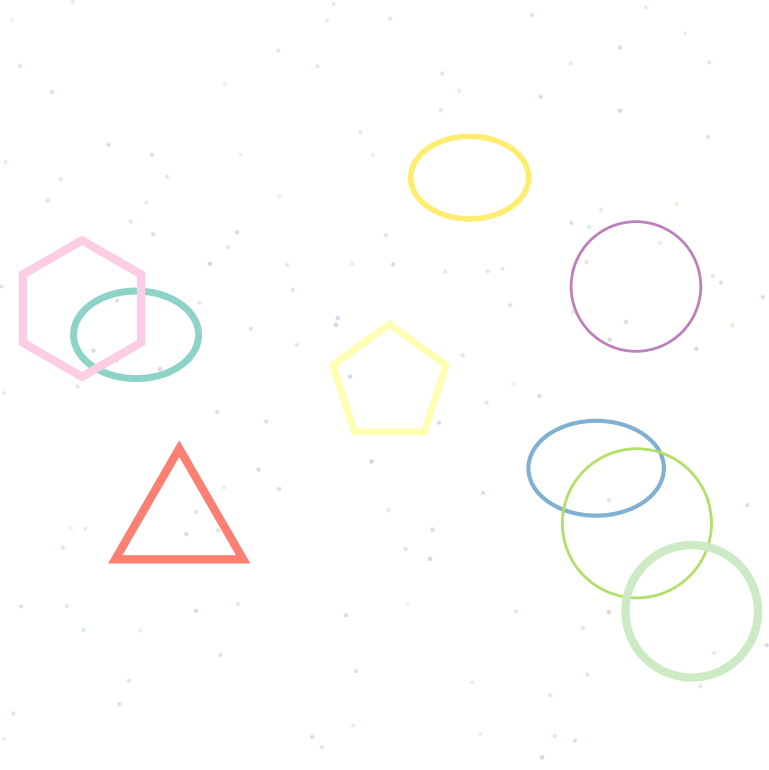[{"shape": "oval", "thickness": 2.5, "radius": 0.41, "center": [0.177, 0.565]}, {"shape": "pentagon", "thickness": 2.5, "radius": 0.39, "center": [0.506, 0.502]}, {"shape": "triangle", "thickness": 3, "radius": 0.48, "center": [0.233, 0.322]}, {"shape": "oval", "thickness": 1.5, "radius": 0.44, "center": [0.774, 0.392]}, {"shape": "circle", "thickness": 1, "radius": 0.48, "center": [0.827, 0.32]}, {"shape": "hexagon", "thickness": 3, "radius": 0.44, "center": [0.106, 0.599]}, {"shape": "circle", "thickness": 1, "radius": 0.42, "center": [0.826, 0.628]}, {"shape": "circle", "thickness": 3, "radius": 0.43, "center": [0.898, 0.206]}, {"shape": "oval", "thickness": 2, "radius": 0.38, "center": [0.61, 0.769]}]